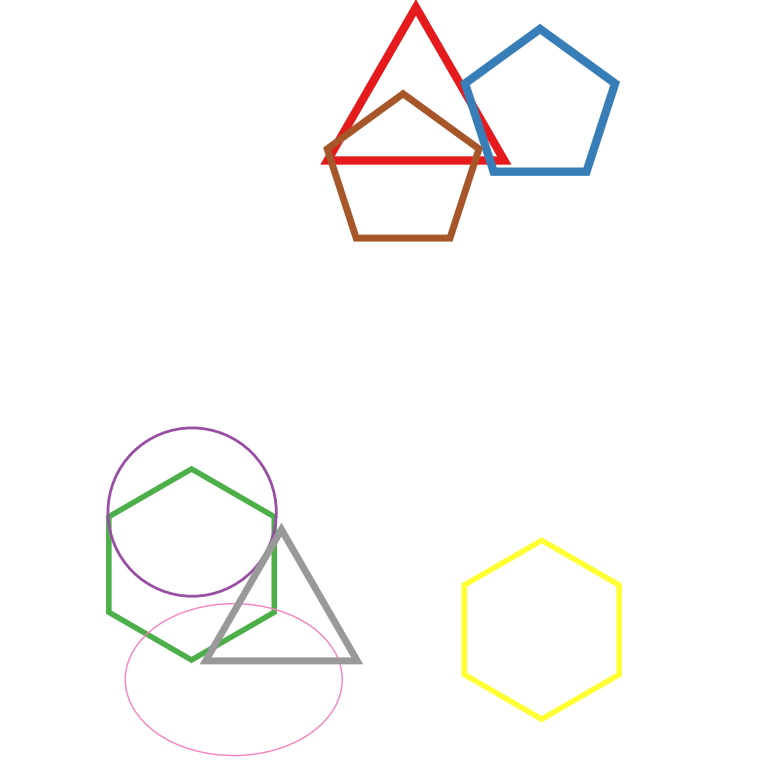[{"shape": "triangle", "thickness": 3, "radius": 0.66, "center": [0.54, 0.858]}, {"shape": "pentagon", "thickness": 3, "radius": 0.51, "center": [0.701, 0.86]}, {"shape": "hexagon", "thickness": 2, "radius": 0.62, "center": [0.249, 0.267]}, {"shape": "circle", "thickness": 1, "radius": 0.55, "center": [0.25, 0.335]}, {"shape": "hexagon", "thickness": 2, "radius": 0.58, "center": [0.704, 0.182]}, {"shape": "pentagon", "thickness": 2.5, "radius": 0.52, "center": [0.524, 0.775]}, {"shape": "oval", "thickness": 0.5, "radius": 0.7, "center": [0.304, 0.117]}, {"shape": "triangle", "thickness": 2.5, "radius": 0.57, "center": [0.366, 0.199]}]